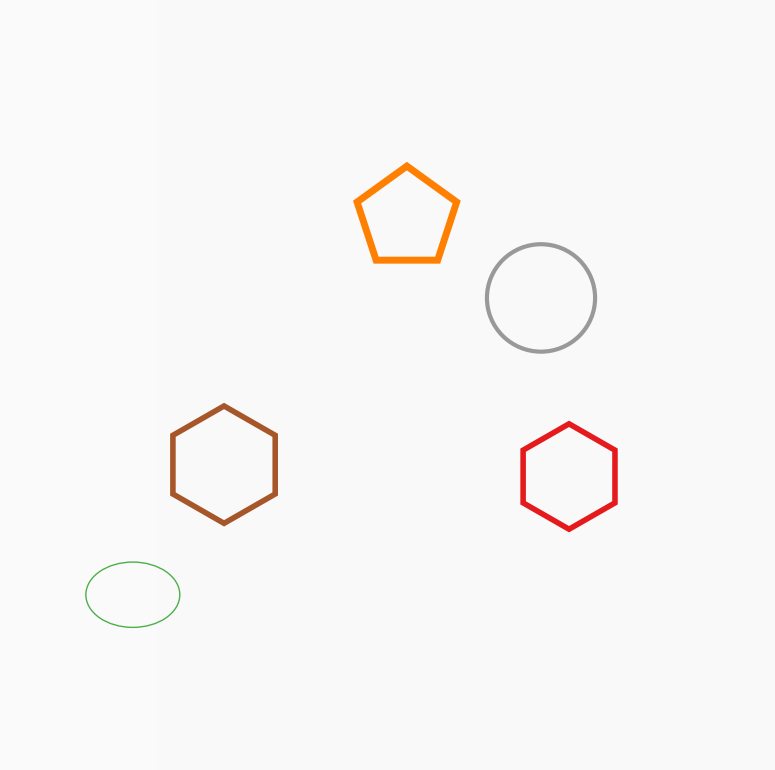[{"shape": "hexagon", "thickness": 2, "radius": 0.34, "center": [0.734, 0.381]}, {"shape": "oval", "thickness": 0.5, "radius": 0.3, "center": [0.171, 0.228]}, {"shape": "pentagon", "thickness": 2.5, "radius": 0.34, "center": [0.525, 0.717]}, {"shape": "hexagon", "thickness": 2, "radius": 0.38, "center": [0.289, 0.397]}, {"shape": "circle", "thickness": 1.5, "radius": 0.35, "center": [0.698, 0.613]}]